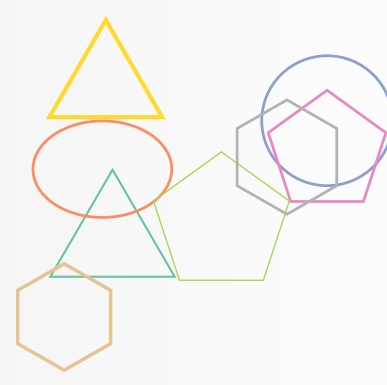[{"shape": "triangle", "thickness": 1.5, "radius": 0.93, "center": [0.29, 0.374]}, {"shape": "oval", "thickness": 2, "radius": 0.9, "center": [0.264, 0.561]}, {"shape": "circle", "thickness": 2, "radius": 0.84, "center": [0.844, 0.686]}, {"shape": "pentagon", "thickness": 2, "radius": 0.8, "center": [0.844, 0.606]}, {"shape": "pentagon", "thickness": 1, "radius": 0.92, "center": [0.571, 0.421]}, {"shape": "triangle", "thickness": 3, "radius": 0.84, "center": [0.273, 0.78]}, {"shape": "hexagon", "thickness": 2.5, "radius": 0.69, "center": [0.166, 0.177]}, {"shape": "hexagon", "thickness": 2, "radius": 0.74, "center": [0.741, 0.592]}]